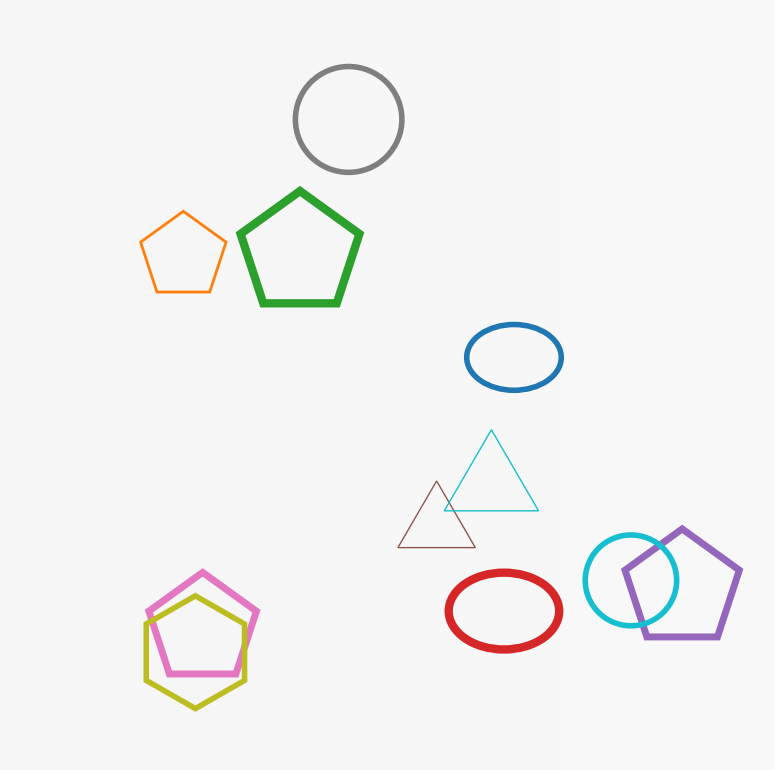[{"shape": "oval", "thickness": 2, "radius": 0.31, "center": [0.663, 0.536]}, {"shape": "pentagon", "thickness": 1, "radius": 0.29, "center": [0.237, 0.668]}, {"shape": "pentagon", "thickness": 3, "radius": 0.4, "center": [0.387, 0.671]}, {"shape": "oval", "thickness": 3, "radius": 0.36, "center": [0.65, 0.206]}, {"shape": "pentagon", "thickness": 2.5, "radius": 0.39, "center": [0.88, 0.236]}, {"shape": "triangle", "thickness": 0.5, "radius": 0.29, "center": [0.563, 0.318]}, {"shape": "pentagon", "thickness": 2.5, "radius": 0.36, "center": [0.261, 0.184]}, {"shape": "circle", "thickness": 2, "radius": 0.34, "center": [0.45, 0.845]}, {"shape": "hexagon", "thickness": 2, "radius": 0.37, "center": [0.252, 0.153]}, {"shape": "circle", "thickness": 2, "radius": 0.29, "center": [0.814, 0.246]}, {"shape": "triangle", "thickness": 0.5, "radius": 0.35, "center": [0.634, 0.372]}]